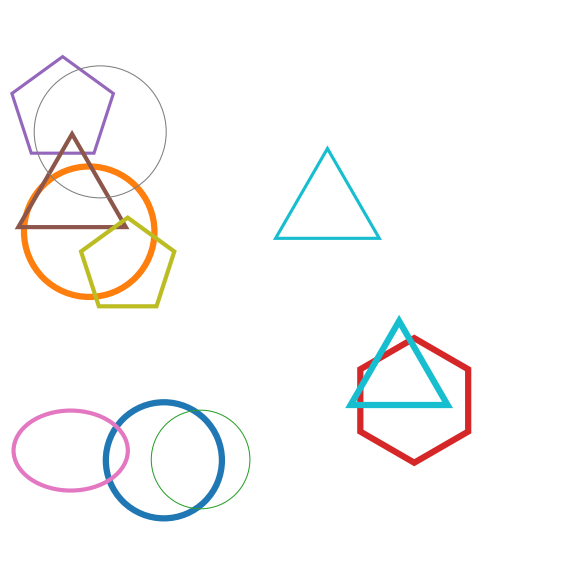[{"shape": "circle", "thickness": 3, "radius": 0.5, "center": [0.284, 0.202]}, {"shape": "circle", "thickness": 3, "radius": 0.56, "center": [0.154, 0.598]}, {"shape": "circle", "thickness": 0.5, "radius": 0.43, "center": [0.347, 0.203]}, {"shape": "hexagon", "thickness": 3, "radius": 0.54, "center": [0.717, 0.306]}, {"shape": "pentagon", "thickness": 1.5, "radius": 0.46, "center": [0.108, 0.809]}, {"shape": "triangle", "thickness": 2, "radius": 0.54, "center": [0.125, 0.66]}, {"shape": "oval", "thickness": 2, "radius": 0.49, "center": [0.122, 0.219]}, {"shape": "circle", "thickness": 0.5, "radius": 0.57, "center": [0.174, 0.771]}, {"shape": "pentagon", "thickness": 2, "radius": 0.42, "center": [0.221, 0.537]}, {"shape": "triangle", "thickness": 1.5, "radius": 0.52, "center": [0.567, 0.638]}, {"shape": "triangle", "thickness": 3, "radius": 0.48, "center": [0.691, 0.346]}]